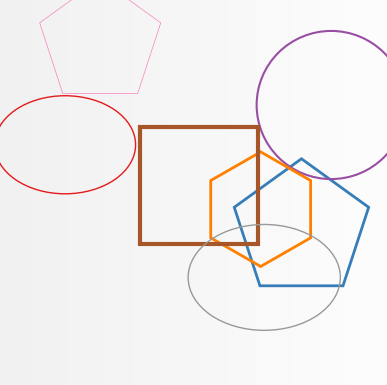[{"shape": "oval", "thickness": 1, "radius": 0.91, "center": [0.168, 0.624]}, {"shape": "pentagon", "thickness": 2, "radius": 0.91, "center": [0.778, 0.405]}, {"shape": "circle", "thickness": 1.5, "radius": 0.96, "center": [0.855, 0.727]}, {"shape": "hexagon", "thickness": 2, "radius": 0.74, "center": [0.673, 0.457]}, {"shape": "square", "thickness": 3, "radius": 0.76, "center": [0.513, 0.519]}, {"shape": "pentagon", "thickness": 0.5, "radius": 0.82, "center": [0.259, 0.89]}, {"shape": "oval", "thickness": 1, "radius": 0.98, "center": [0.682, 0.279]}]